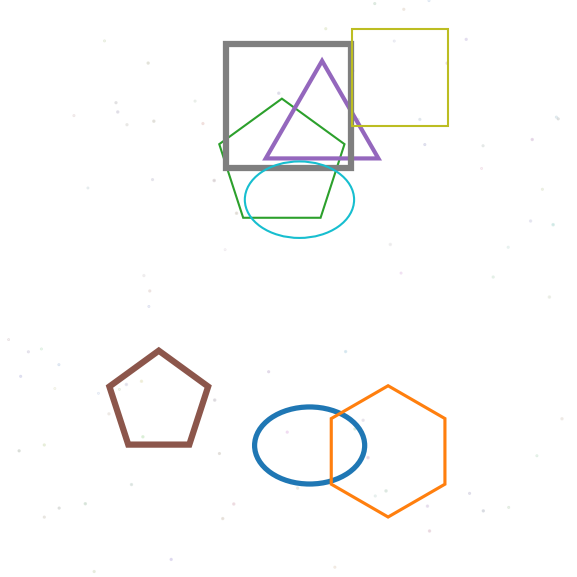[{"shape": "oval", "thickness": 2.5, "radius": 0.48, "center": [0.536, 0.228]}, {"shape": "hexagon", "thickness": 1.5, "radius": 0.57, "center": [0.672, 0.218]}, {"shape": "pentagon", "thickness": 1, "radius": 0.57, "center": [0.488, 0.714]}, {"shape": "triangle", "thickness": 2, "radius": 0.56, "center": [0.558, 0.781]}, {"shape": "pentagon", "thickness": 3, "radius": 0.45, "center": [0.275, 0.302]}, {"shape": "square", "thickness": 3, "radius": 0.54, "center": [0.5, 0.815]}, {"shape": "square", "thickness": 1, "radius": 0.42, "center": [0.693, 0.865]}, {"shape": "oval", "thickness": 1, "radius": 0.47, "center": [0.519, 0.653]}]